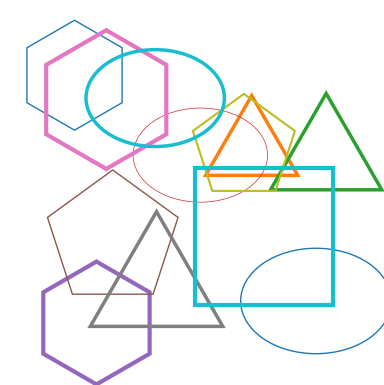[{"shape": "oval", "thickness": 1, "radius": 0.98, "center": [0.821, 0.218]}, {"shape": "hexagon", "thickness": 1, "radius": 0.71, "center": [0.194, 0.805]}, {"shape": "triangle", "thickness": 2.5, "radius": 0.69, "center": [0.654, 0.614]}, {"shape": "triangle", "thickness": 2.5, "radius": 0.83, "center": [0.847, 0.59]}, {"shape": "oval", "thickness": 0.5, "radius": 0.87, "center": [0.52, 0.597]}, {"shape": "hexagon", "thickness": 3, "radius": 0.8, "center": [0.251, 0.161]}, {"shape": "pentagon", "thickness": 1, "radius": 0.89, "center": [0.293, 0.38]}, {"shape": "hexagon", "thickness": 3, "radius": 0.9, "center": [0.276, 0.741]}, {"shape": "triangle", "thickness": 2.5, "radius": 0.99, "center": [0.407, 0.252]}, {"shape": "pentagon", "thickness": 1.5, "radius": 0.7, "center": [0.633, 0.617]}, {"shape": "square", "thickness": 3, "radius": 0.89, "center": [0.686, 0.385]}, {"shape": "oval", "thickness": 2.5, "radius": 0.9, "center": [0.403, 0.745]}]